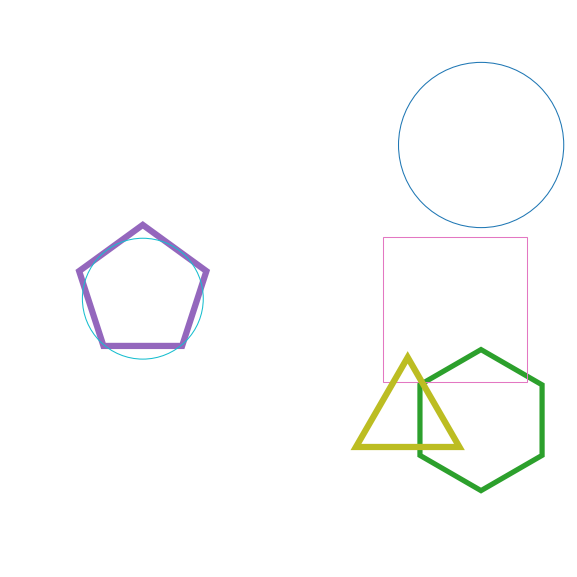[{"shape": "circle", "thickness": 0.5, "radius": 0.72, "center": [0.833, 0.748]}, {"shape": "hexagon", "thickness": 2.5, "radius": 0.61, "center": [0.833, 0.272]}, {"shape": "pentagon", "thickness": 3, "radius": 0.58, "center": [0.247, 0.494]}, {"shape": "square", "thickness": 0.5, "radius": 0.63, "center": [0.788, 0.463]}, {"shape": "triangle", "thickness": 3, "radius": 0.52, "center": [0.706, 0.277]}, {"shape": "circle", "thickness": 0.5, "radius": 0.52, "center": [0.247, 0.482]}]